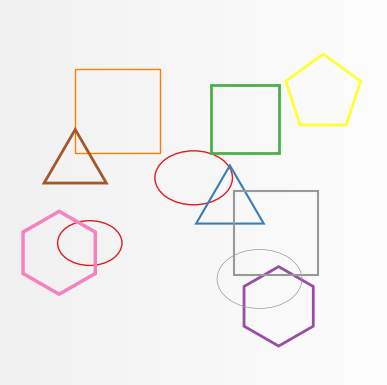[{"shape": "oval", "thickness": 1, "radius": 0.5, "center": [0.5, 0.538]}, {"shape": "oval", "thickness": 1, "radius": 0.42, "center": [0.232, 0.369]}, {"shape": "triangle", "thickness": 1.5, "radius": 0.5, "center": [0.593, 0.47]}, {"shape": "square", "thickness": 2, "radius": 0.44, "center": [0.632, 0.692]}, {"shape": "hexagon", "thickness": 2, "radius": 0.52, "center": [0.719, 0.204]}, {"shape": "square", "thickness": 1, "radius": 0.55, "center": [0.303, 0.711]}, {"shape": "pentagon", "thickness": 2, "radius": 0.51, "center": [0.834, 0.758]}, {"shape": "triangle", "thickness": 2, "radius": 0.46, "center": [0.194, 0.571]}, {"shape": "hexagon", "thickness": 2.5, "radius": 0.54, "center": [0.153, 0.343]}, {"shape": "oval", "thickness": 0.5, "radius": 0.55, "center": [0.67, 0.275]}, {"shape": "square", "thickness": 1.5, "radius": 0.54, "center": [0.712, 0.395]}]